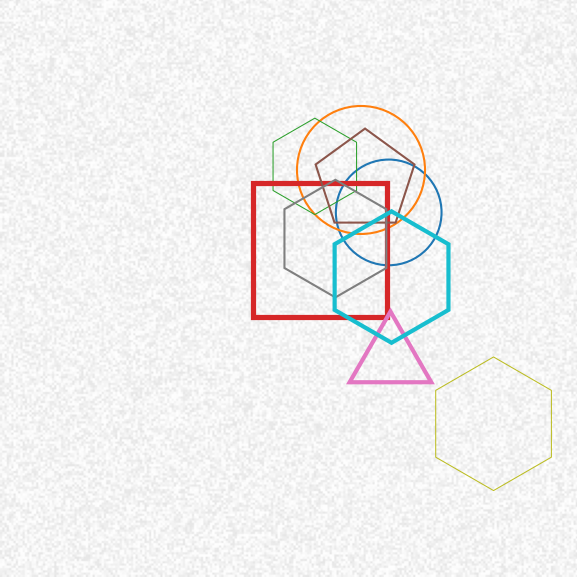[{"shape": "circle", "thickness": 1, "radius": 0.46, "center": [0.673, 0.631]}, {"shape": "circle", "thickness": 1, "radius": 0.55, "center": [0.625, 0.705]}, {"shape": "hexagon", "thickness": 0.5, "radius": 0.42, "center": [0.545, 0.711]}, {"shape": "square", "thickness": 2.5, "radius": 0.58, "center": [0.555, 0.566]}, {"shape": "pentagon", "thickness": 1, "radius": 0.45, "center": [0.632, 0.687]}, {"shape": "triangle", "thickness": 2, "radius": 0.41, "center": [0.676, 0.378]}, {"shape": "hexagon", "thickness": 1, "radius": 0.51, "center": [0.581, 0.586]}, {"shape": "hexagon", "thickness": 0.5, "radius": 0.58, "center": [0.855, 0.265]}, {"shape": "hexagon", "thickness": 2, "radius": 0.57, "center": [0.678, 0.519]}]